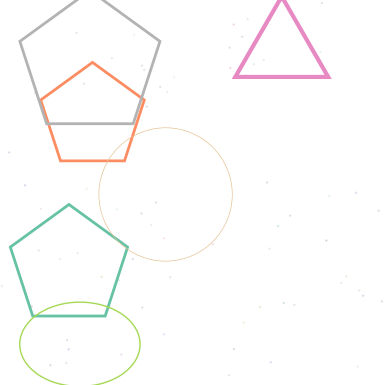[{"shape": "pentagon", "thickness": 2, "radius": 0.8, "center": [0.179, 0.309]}, {"shape": "pentagon", "thickness": 2, "radius": 0.71, "center": [0.24, 0.697]}, {"shape": "triangle", "thickness": 3, "radius": 0.7, "center": [0.732, 0.87]}, {"shape": "oval", "thickness": 1, "radius": 0.78, "center": [0.208, 0.106]}, {"shape": "circle", "thickness": 0.5, "radius": 0.87, "center": [0.43, 0.495]}, {"shape": "pentagon", "thickness": 2, "radius": 0.96, "center": [0.234, 0.833]}]